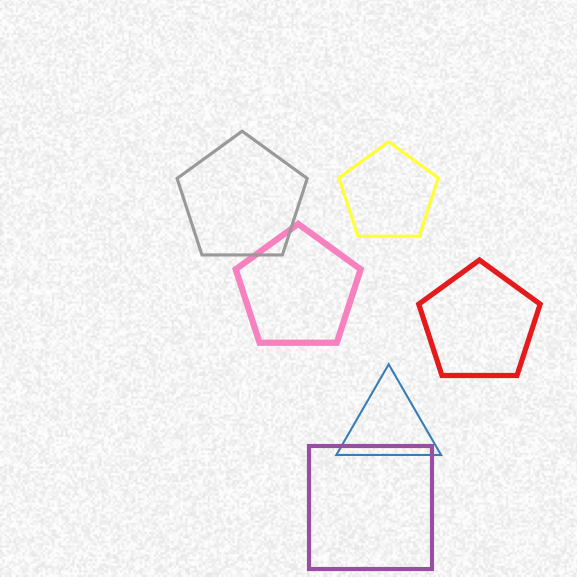[{"shape": "pentagon", "thickness": 2.5, "radius": 0.55, "center": [0.83, 0.438]}, {"shape": "triangle", "thickness": 1, "radius": 0.52, "center": [0.673, 0.264]}, {"shape": "square", "thickness": 2, "radius": 0.53, "center": [0.642, 0.121]}, {"shape": "pentagon", "thickness": 1.5, "radius": 0.45, "center": [0.673, 0.663]}, {"shape": "pentagon", "thickness": 3, "radius": 0.57, "center": [0.516, 0.498]}, {"shape": "pentagon", "thickness": 1.5, "radius": 0.59, "center": [0.419, 0.654]}]